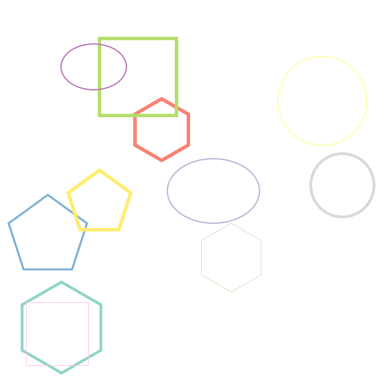[{"shape": "hexagon", "thickness": 2, "radius": 0.59, "center": [0.16, 0.149]}, {"shape": "circle", "thickness": 1, "radius": 0.58, "center": [0.837, 0.738]}, {"shape": "oval", "thickness": 1, "radius": 0.6, "center": [0.554, 0.504]}, {"shape": "hexagon", "thickness": 2.5, "radius": 0.4, "center": [0.42, 0.663]}, {"shape": "pentagon", "thickness": 1.5, "radius": 0.54, "center": [0.124, 0.387]}, {"shape": "square", "thickness": 2.5, "radius": 0.5, "center": [0.358, 0.802]}, {"shape": "square", "thickness": 0.5, "radius": 0.41, "center": [0.148, 0.134]}, {"shape": "circle", "thickness": 2, "radius": 0.41, "center": [0.889, 0.519]}, {"shape": "oval", "thickness": 1, "radius": 0.43, "center": [0.243, 0.826]}, {"shape": "hexagon", "thickness": 0.5, "radius": 0.45, "center": [0.601, 0.331]}, {"shape": "pentagon", "thickness": 2.5, "radius": 0.43, "center": [0.258, 0.472]}]